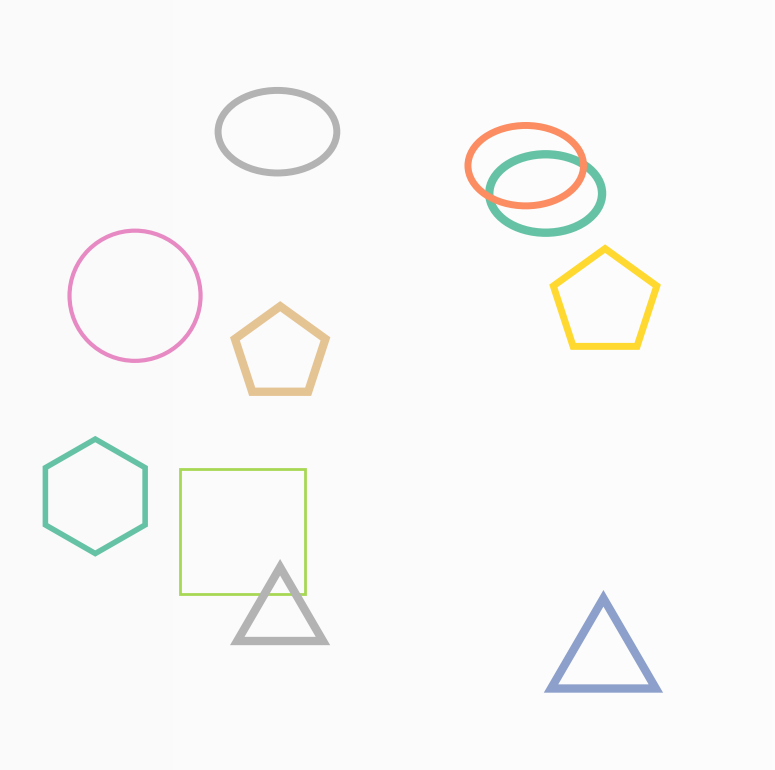[{"shape": "hexagon", "thickness": 2, "radius": 0.37, "center": [0.123, 0.355]}, {"shape": "oval", "thickness": 3, "radius": 0.36, "center": [0.704, 0.749]}, {"shape": "oval", "thickness": 2.5, "radius": 0.37, "center": [0.678, 0.785]}, {"shape": "triangle", "thickness": 3, "radius": 0.39, "center": [0.779, 0.145]}, {"shape": "circle", "thickness": 1.5, "radius": 0.42, "center": [0.174, 0.616]}, {"shape": "square", "thickness": 1, "radius": 0.41, "center": [0.313, 0.309]}, {"shape": "pentagon", "thickness": 2.5, "radius": 0.35, "center": [0.781, 0.607]}, {"shape": "pentagon", "thickness": 3, "radius": 0.31, "center": [0.362, 0.541]}, {"shape": "triangle", "thickness": 3, "radius": 0.32, "center": [0.361, 0.199]}, {"shape": "oval", "thickness": 2.5, "radius": 0.38, "center": [0.358, 0.829]}]